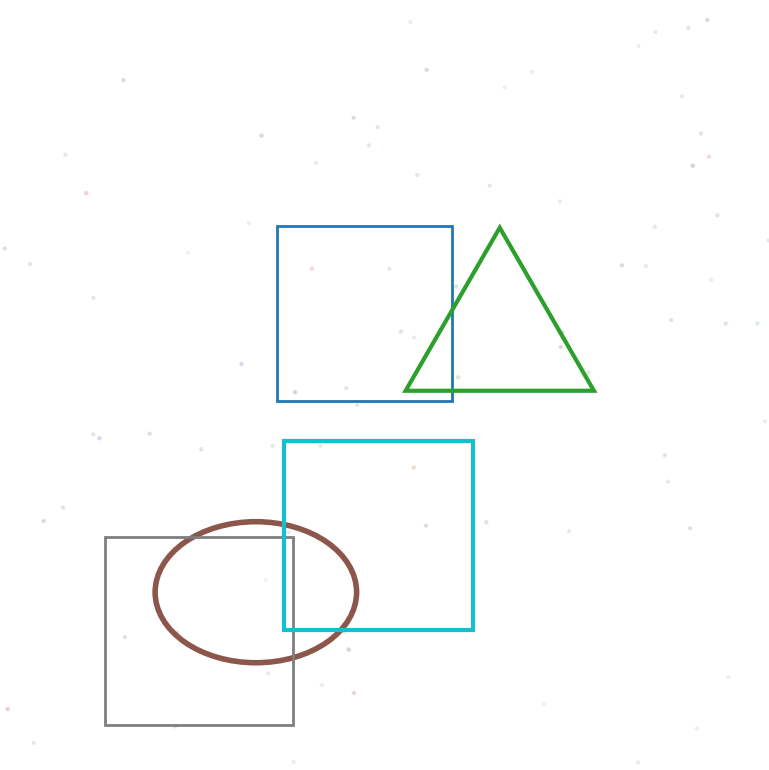[{"shape": "square", "thickness": 1, "radius": 0.57, "center": [0.473, 0.593]}, {"shape": "triangle", "thickness": 1.5, "radius": 0.71, "center": [0.649, 0.563]}, {"shape": "oval", "thickness": 2, "radius": 0.65, "center": [0.332, 0.231]}, {"shape": "square", "thickness": 1, "radius": 0.61, "center": [0.258, 0.18]}, {"shape": "square", "thickness": 1.5, "radius": 0.61, "center": [0.492, 0.305]}]